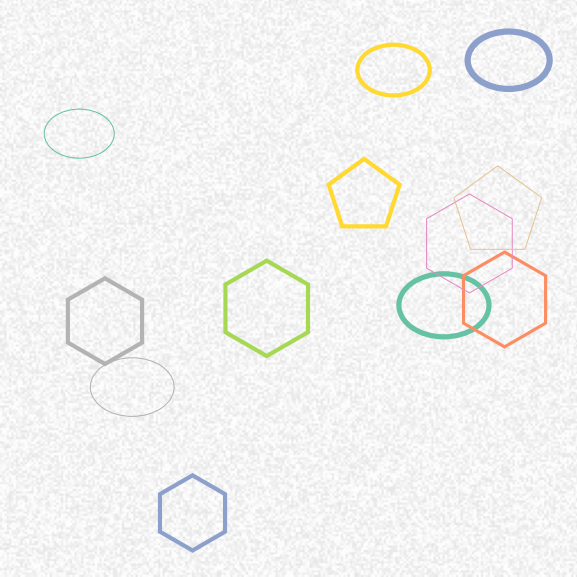[{"shape": "oval", "thickness": 0.5, "radius": 0.3, "center": [0.137, 0.768]}, {"shape": "oval", "thickness": 2.5, "radius": 0.39, "center": [0.769, 0.47]}, {"shape": "hexagon", "thickness": 1.5, "radius": 0.41, "center": [0.874, 0.481]}, {"shape": "hexagon", "thickness": 2, "radius": 0.33, "center": [0.333, 0.111]}, {"shape": "oval", "thickness": 3, "radius": 0.35, "center": [0.881, 0.895]}, {"shape": "hexagon", "thickness": 0.5, "radius": 0.43, "center": [0.813, 0.578]}, {"shape": "hexagon", "thickness": 2, "radius": 0.41, "center": [0.462, 0.465]}, {"shape": "oval", "thickness": 2, "radius": 0.31, "center": [0.681, 0.878]}, {"shape": "pentagon", "thickness": 2, "radius": 0.32, "center": [0.631, 0.659]}, {"shape": "pentagon", "thickness": 0.5, "radius": 0.4, "center": [0.862, 0.632]}, {"shape": "oval", "thickness": 0.5, "radius": 0.36, "center": [0.229, 0.329]}, {"shape": "hexagon", "thickness": 2, "radius": 0.37, "center": [0.182, 0.443]}]